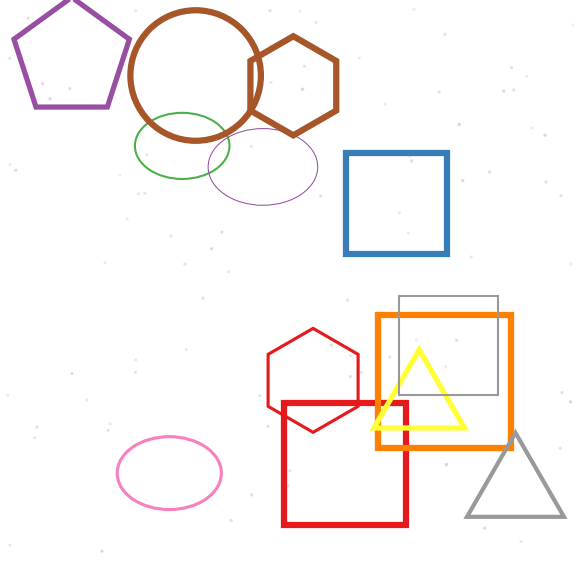[{"shape": "square", "thickness": 3, "radius": 0.53, "center": [0.598, 0.196]}, {"shape": "hexagon", "thickness": 1.5, "radius": 0.45, "center": [0.542, 0.341]}, {"shape": "square", "thickness": 3, "radius": 0.44, "center": [0.686, 0.646]}, {"shape": "oval", "thickness": 1, "radius": 0.41, "center": [0.315, 0.747]}, {"shape": "pentagon", "thickness": 2.5, "radius": 0.53, "center": [0.124, 0.899]}, {"shape": "oval", "thickness": 0.5, "radius": 0.47, "center": [0.455, 0.71]}, {"shape": "square", "thickness": 3, "radius": 0.57, "center": [0.77, 0.338]}, {"shape": "triangle", "thickness": 2.5, "radius": 0.45, "center": [0.726, 0.303]}, {"shape": "circle", "thickness": 3, "radius": 0.57, "center": [0.339, 0.868]}, {"shape": "hexagon", "thickness": 3, "radius": 0.43, "center": [0.508, 0.851]}, {"shape": "oval", "thickness": 1.5, "radius": 0.45, "center": [0.293, 0.18]}, {"shape": "triangle", "thickness": 2, "radius": 0.48, "center": [0.893, 0.153]}, {"shape": "square", "thickness": 1, "radius": 0.43, "center": [0.777, 0.401]}]